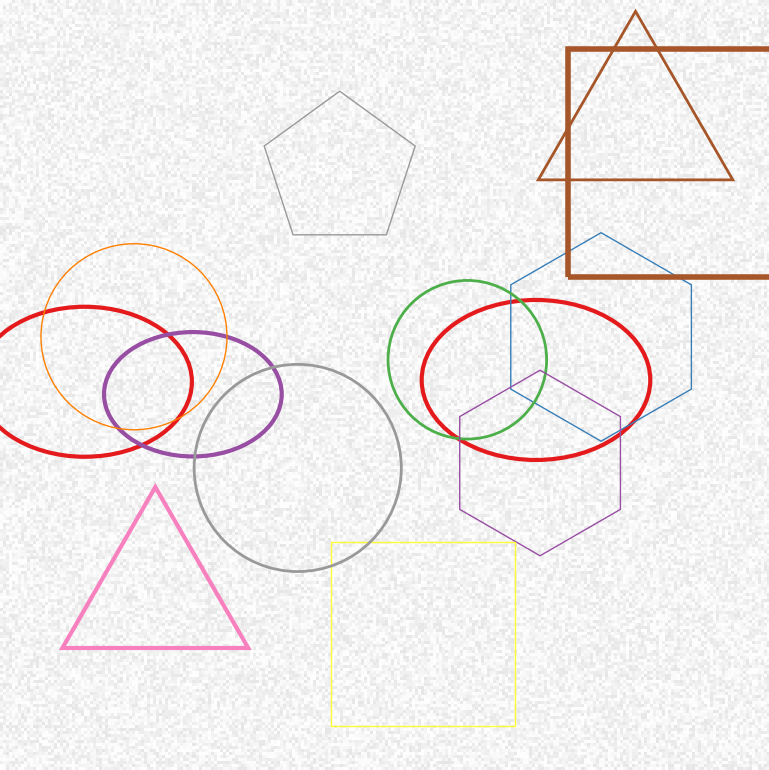[{"shape": "oval", "thickness": 1.5, "radius": 0.7, "center": [0.11, 0.504]}, {"shape": "oval", "thickness": 1.5, "radius": 0.74, "center": [0.696, 0.507]}, {"shape": "hexagon", "thickness": 0.5, "radius": 0.68, "center": [0.781, 0.562]}, {"shape": "circle", "thickness": 1, "radius": 0.51, "center": [0.607, 0.533]}, {"shape": "hexagon", "thickness": 0.5, "radius": 0.6, "center": [0.701, 0.399]}, {"shape": "oval", "thickness": 1.5, "radius": 0.58, "center": [0.25, 0.488]}, {"shape": "circle", "thickness": 0.5, "radius": 0.6, "center": [0.174, 0.563]}, {"shape": "square", "thickness": 0.5, "radius": 0.6, "center": [0.55, 0.177]}, {"shape": "square", "thickness": 2, "radius": 0.74, "center": [0.886, 0.788]}, {"shape": "triangle", "thickness": 1, "radius": 0.73, "center": [0.825, 0.839]}, {"shape": "triangle", "thickness": 1.5, "radius": 0.7, "center": [0.202, 0.228]}, {"shape": "circle", "thickness": 1, "radius": 0.67, "center": [0.387, 0.392]}, {"shape": "pentagon", "thickness": 0.5, "radius": 0.52, "center": [0.441, 0.778]}]